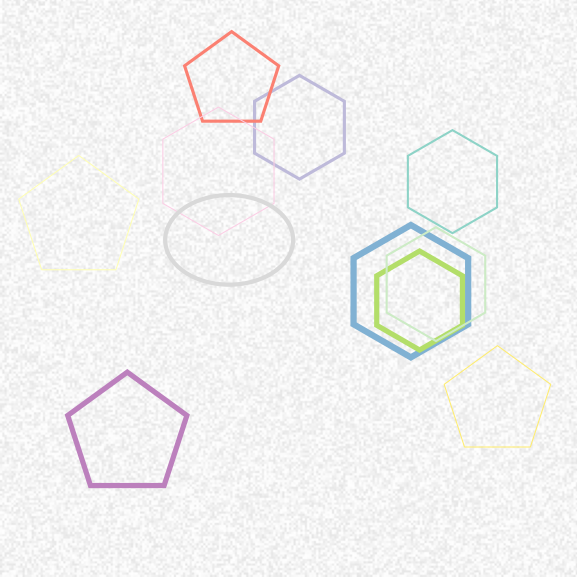[{"shape": "hexagon", "thickness": 1, "radius": 0.45, "center": [0.783, 0.685]}, {"shape": "pentagon", "thickness": 0.5, "radius": 0.55, "center": [0.136, 0.621]}, {"shape": "hexagon", "thickness": 1.5, "radius": 0.45, "center": [0.519, 0.779]}, {"shape": "pentagon", "thickness": 1.5, "radius": 0.43, "center": [0.401, 0.859]}, {"shape": "hexagon", "thickness": 3, "radius": 0.57, "center": [0.711, 0.495]}, {"shape": "hexagon", "thickness": 2.5, "radius": 0.43, "center": [0.727, 0.479]}, {"shape": "hexagon", "thickness": 0.5, "radius": 0.56, "center": [0.378, 0.703]}, {"shape": "oval", "thickness": 2, "radius": 0.55, "center": [0.397, 0.584]}, {"shape": "pentagon", "thickness": 2.5, "radius": 0.54, "center": [0.22, 0.246]}, {"shape": "hexagon", "thickness": 1, "radius": 0.49, "center": [0.755, 0.507]}, {"shape": "pentagon", "thickness": 0.5, "radius": 0.49, "center": [0.861, 0.304]}]